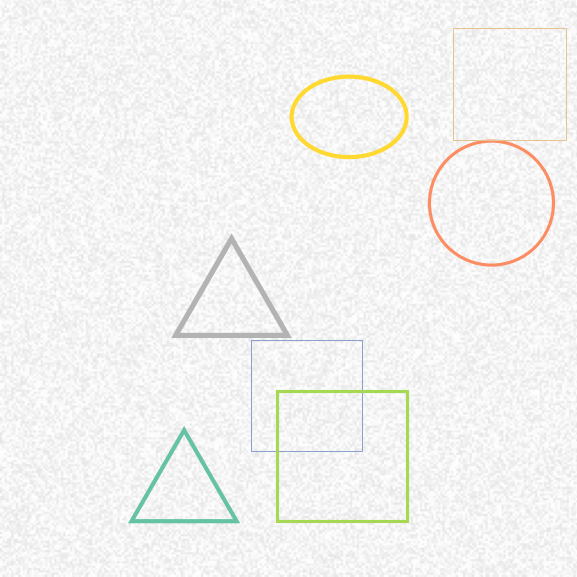[{"shape": "triangle", "thickness": 2, "radius": 0.53, "center": [0.319, 0.149]}, {"shape": "circle", "thickness": 1.5, "radius": 0.54, "center": [0.851, 0.647]}, {"shape": "square", "thickness": 0.5, "radius": 0.48, "center": [0.53, 0.314]}, {"shape": "square", "thickness": 1.5, "radius": 0.56, "center": [0.592, 0.209]}, {"shape": "oval", "thickness": 2, "radius": 0.5, "center": [0.605, 0.797]}, {"shape": "square", "thickness": 0.5, "radius": 0.49, "center": [0.882, 0.854]}, {"shape": "triangle", "thickness": 2.5, "radius": 0.56, "center": [0.401, 0.474]}]